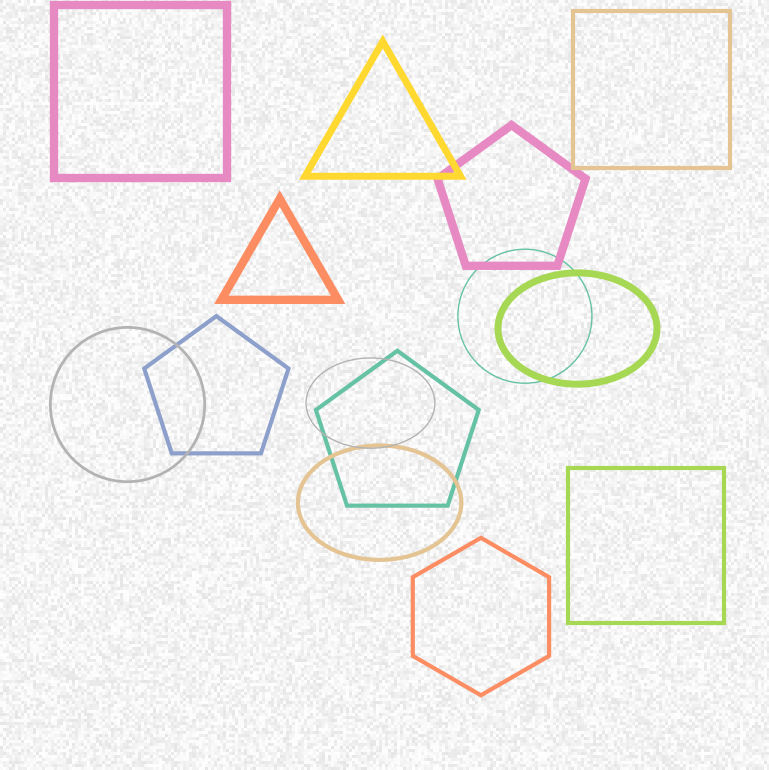[{"shape": "circle", "thickness": 0.5, "radius": 0.44, "center": [0.682, 0.589]}, {"shape": "pentagon", "thickness": 1.5, "radius": 0.56, "center": [0.516, 0.433]}, {"shape": "triangle", "thickness": 3, "radius": 0.44, "center": [0.363, 0.654]}, {"shape": "hexagon", "thickness": 1.5, "radius": 0.51, "center": [0.625, 0.199]}, {"shape": "pentagon", "thickness": 1.5, "radius": 0.49, "center": [0.281, 0.491]}, {"shape": "square", "thickness": 3, "radius": 0.56, "center": [0.183, 0.881]}, {"shape": "pentagon", "thickness": 3, "radius": 0.51, "center": [0.664, 0.737]}, {"shape": "oval", "thickness": 2.5, "radius": 0.52, "center": [0.75, 0.573]}, {"shape": "square", "thickness": 1.5, "radius": 0.51, "center": [0.839, 0.291]}, {"shape": "triangle", "thickness": 2.5, "radius": 0.58, "center": [0.497, 0.829]}, {"shape": "oval", "thickness": 1.5, "radius": 0.53, "center": [0.493, 0.347]}, {"shape": "square", "thickness": 1.5, "radius": 0.51, "center": [0.846, 0.884]}, {"shape": "oval", "thickness": 0.5, "radius": 0.42, "center": [0.481, 0.476]}, {"shape": "circle", "thickness": 1, "radius": 0.5, "center": [0.166, 0.475]}]